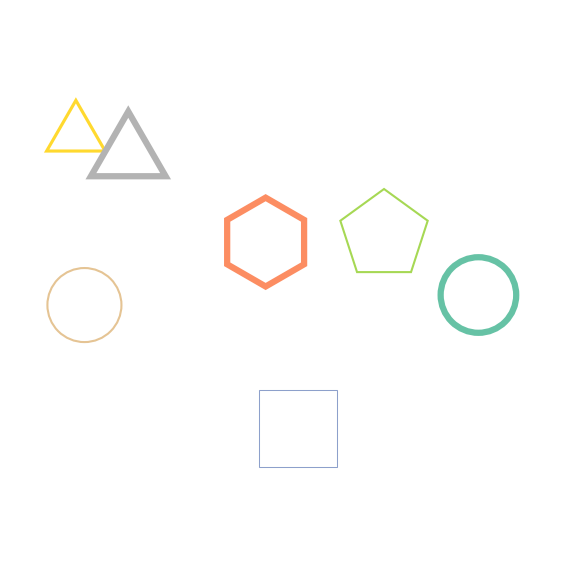[{"shape": "circle", "thickness": 3, "radius": 0.33, "center": [0.828, 0.488]}, {"shape": "hexagon", "thickness": 3, "radius": 0.38, "center": [0.46, 0.58]}, {"shape": "square", "thickness": 0.5, "radius": 0.34, "center": [0.516, 0.257]}, {"shape": "pentagon", "thickness": 1, "radius": 0.4, "center": [0.665, 0.592]}, {"shape": "triangle", "thickness": 1.5, "radius": 0.29, "center": [0.131, 0.767]}, {"shape": "circle", "thickness": 1, "radius": 0.32, "center": [0.146, 0.471]}, {"shape": "triangle", "thickness": 3, "radius": 0.37, "center": [0.222, 0.731]}]